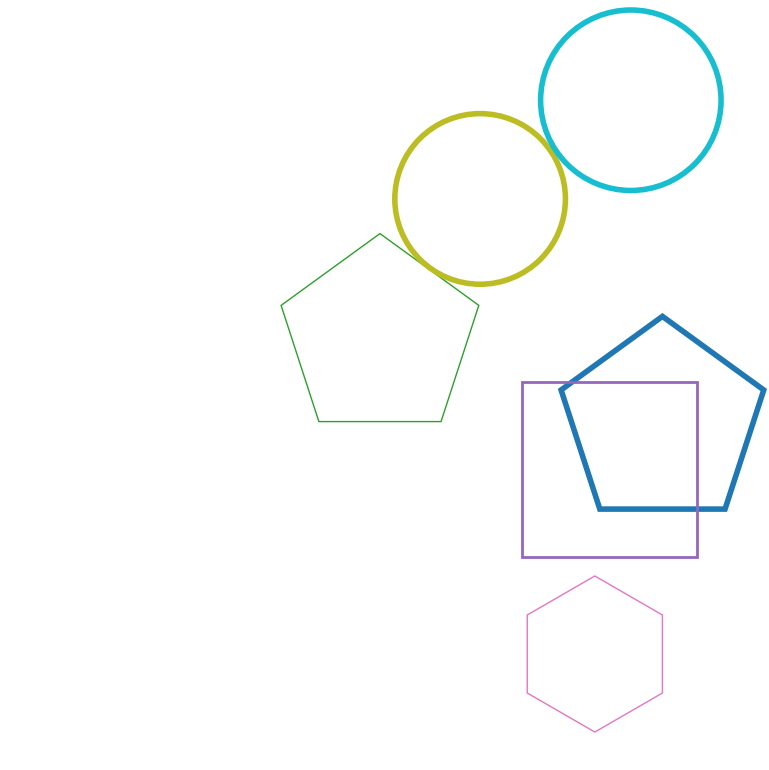[{"shape": "pentagon", "thickness": 2, "radius": 0.69, "center": [0.86, 0.451]}, {"shape": "pentagon", "thickness": 0.5, "radius": 0.67, "center": [0.493, 0.562]}, {"shape": "square", "thickness": 1, "radius": 0.57, "center": [0.792, 0.39]}, {"shape": "hexagon", "thickness": 0.5, "radius": 0.51, "center": [0.772, 0.151]}, {"shape": "circle", "thickness": 2, "radius": 0.55, "center": [0.624, 0.742]}, {"shape": "circle", "thickness": 2, "radius": 0.59, "center": [0.819, 0.87]}]